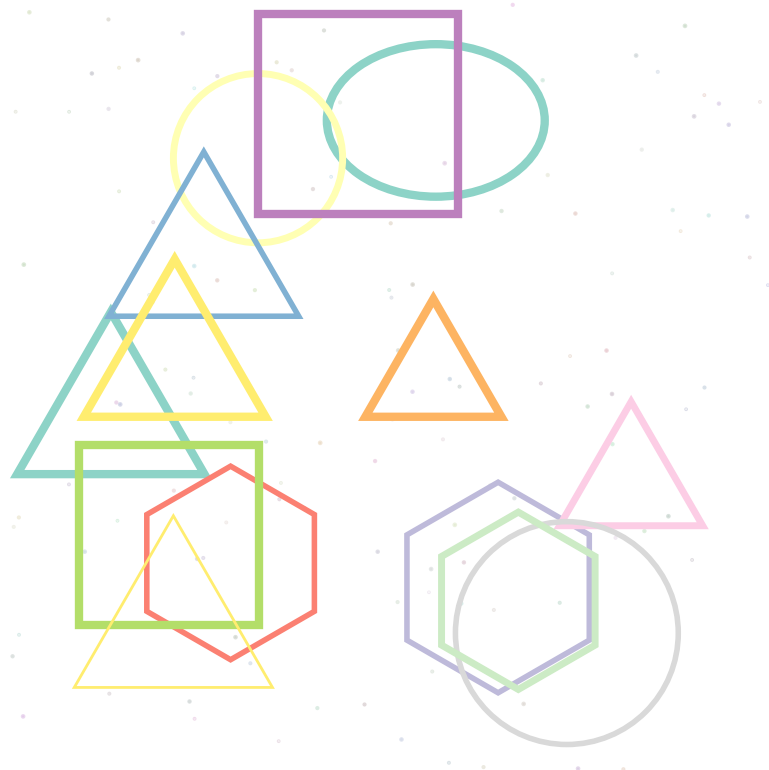[{"shape": "triangle", "thickness": 3, "radius": 0.7, "center": [0.144, 0.454]}, {"shape": "oval", "thickness": 3, "radius": 0.71, "center": [0.566, 0.844]}, {"shape": "circle", "thickness": 2.5, "radius": 0.55, "center": [0.335, 0.795]}, {"shape": "hexagon", "thickness": 2, "radius": 0.68, "center": [0.647, 0.237]}, {"shape": "hexagon", "thickness": 2, "radius": 0.63, "center": [0.299, 0.269]}, {"shape": "triangle", "thickness": 2, "radius": 0.71, "center": [0.265, 0.66]}, {"shape": "triangle", "thickness": 3, "radius": 0.51, "center": [0.563, 0.51]}, {"shape": "square", "thickness": 3, "radius": 0.58, "center": [0.219, 0.305]}, {"shape": "triangle", "thickness": 2.5, "radius": 0.54, "center": [0.82, 0.371]}, {"shape": "circle", "thickness": 2, "radius": 0.72, "center": [0.736, 0.178]}, {"shape": "square", "thickness": 3, "radius": 0.65, "center": [0.465, 0.852]}, {"shape": "hexagon", "thickness": 2.5, "radius": 0.58, "center": [0.673, 0.22]}, {"shape": "triangle", "thickness": 3, "radius": 0.68, "center": [0.227, 0.527]}, {"shape": "triangle", "thickness": 1, "radius": 0.74, "center": [0.225, 0.182]}]